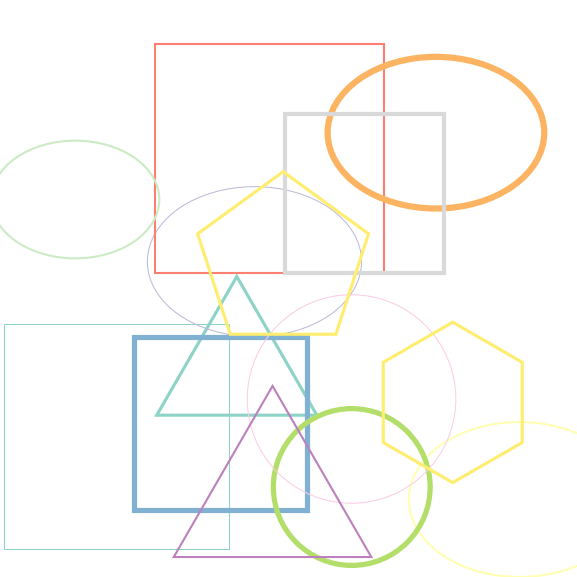[{"shape": "triangle", "thickness": 1.5, "radius": 0.8, "center": [0.41, 0.36]}, {"shape": "square", "thickness": 0.5, "radius": 0.97, "center": [0.202, 0.243]}, {"shape": "oval", "thickness": 1, "radius": 0.96, "center": [0.9, 0.134]}, {"shape": "oval", "thickness": 0.5, "radius": 0.93, "center": [0.441, 0.546]}, {"shape": "square", "thickness": 1, "radius": 0.99, "center": [0.467, 0.724]}, {"shape": "square", "thickness": 2.5, "radius": 0.75, "center": [0.381, 0.266]}, {"shape": "oval", "thickness": 3, "radius": 0.94, "center": [0.755, 0.769]}, {"shape": "circle", "thickness": 2.5, "radius": 0.68, "center": [0.609, 0.156]}, {"shape": "circle", "thickness": 0.5, "radius": 0.9, "center": [0.609, 0.308]}, {"shape": "square", "thickness": 2, "radius": 0.69, "center": [0.631, 0.664]}, {"shape": "triangle", "thickness": 1, "radius": 0.99, "center": [0.472, 0.133]}, {"shape": "oval", "thickness": 1, "radius": 0.73, "center": [0.13, 0.654]}, {"shape": "pentagon", "thickness": 1.5, "radius": 0.78, "center": [0.49, 0.546]}, {"shape": "hexagon", "thickness": 1.5, "radius": 0.69, "center": [0.784, 0.302]}]